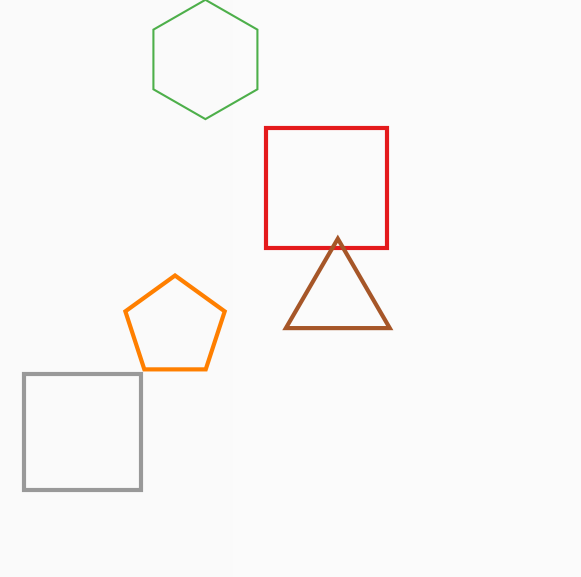[{"shape": "square", "thickness": 2, "radius": 0.52, "center": [0.562, 0.673]}, {"shape": "hexagon", "thickness": 1, "radius": 0.52, "center": [0.353, 0.896]}, {"shape": "pentagon", "thickness": 2, "radius": 0.45, "center": [0.301, 0.432]}, {"shape": "triangle", "thickness": 2, "radius": 0.52, "center": [0.581, 0.483]}, {"shape": "square", "thickness": 2, "radius": 0.5, "center": [0.142, 0.251]}]